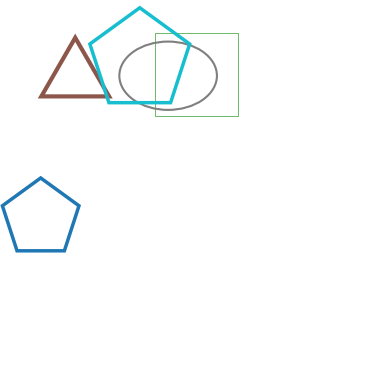[{"shape": "pentagon", "thickness": 2.5, "radius": 0.52, "center": [0.106, 0.433]}, {"shape": "square", "thickness": 0.5, "radius": 0.54, "center": [0.51, 0.806]}, {"shape": "triangle", "thickness": 3, "radius": 0.51, "center": [0.195, 0.8]}, {"shape": "oval", "thickness": 1.5, "radius": 0.63, "center": [0.437, 0.803]}, {"shape": "pentagon", "thickness": 2.5, "radius": 0.68, "center": [0.363, 0.844]}]